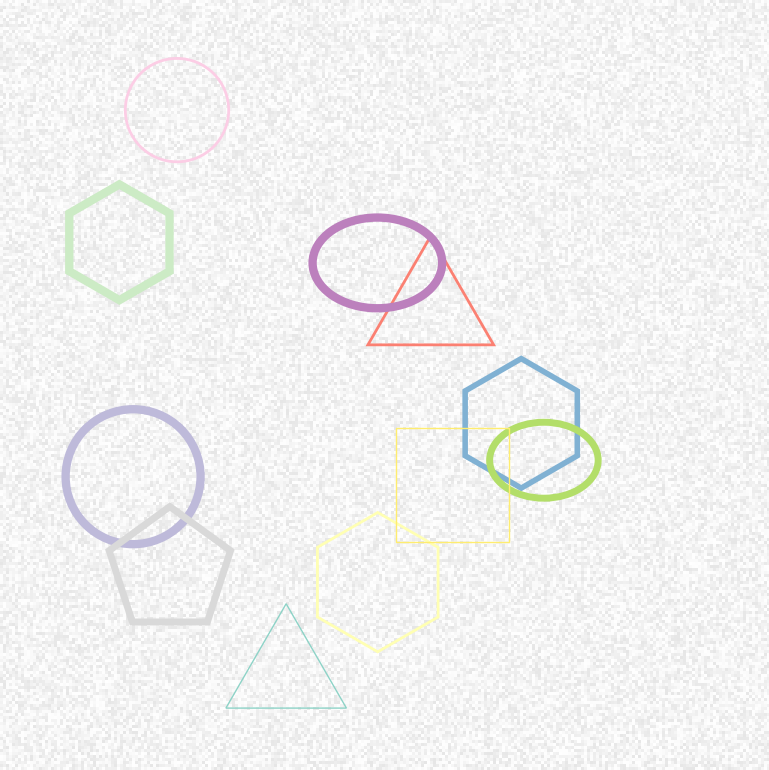[{"shape": "triangle", "thickness": 0.5, "radius": 0.45, "center": [0.372, 0.126]}, {"shape": "hexagon", "thickness": 1, "radius": 0.45, "center": [0.491, 0.244]}, {"shape": "circle", "thickness": 3, "radius": 0.44, "center": [0.173, 0.381]}, {"shape": "triangle", "thickness": 1, "radius": 0.47, "center": [0.559, 0.599]}, {"shape": "hexagon", "thickness": 2, "radius": 0.42, "center": [0.677, 0.45]}, {"shape": "oval", "thickness": 2.5, "radius": 0.35, "center": [0.706, 0.402]}, {"shape": "circle", "thickness": 1, "radius": 0.34, "center": [0.23, 0.857]}, {"shape": "pentagon", "thickness": 2.5, "radius": 0.41, "center": [0.221, 0.259]}, {"shape": "oval", "thickness": 3, "radius": 0.42, "center": [0.49, 0.659]}, {"shape": "hexagon", "thickness": 3, "radius": 0.38, "center": [0.155, 0.685]}, {"shape": "square", "thickness": 0.5, "radius": 0.37, "center": [0.588, 0.37]}]